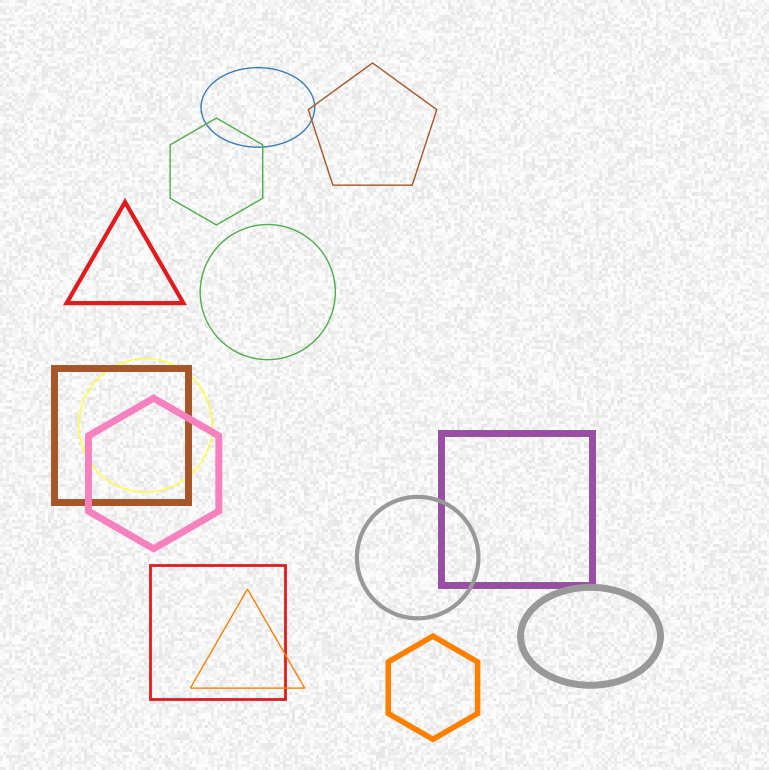[{"shape": "square", "thickness": 1, "radius": 0.44, "center": [0.282, 0.179]}, {"shape": "triangle", "thickness": 1.5, "radius": 0.44, "center": [0.162, 0.65]}, {"shape": "oval", "thickness": 0.5, "radius": 0.37, "center": [0.335, 0.861]}, {"shape": "hexagon", "thickness": 0.5, "radius": 0.35, "center": [0.281, 0.777]}, {"shape": "circle", "thickness": 0.5, "radius": 0.44, "center": [0.348, 0.621]}, {"shape": "square", "thickness": 2.5, "radius": 0.49, "center": [0.671, 0.339]}, {"shape": "hexagon", "thickness": 2, "radius": 0.33, "center": [0.562, 0.107]}, {"shape": "triangle", "thickness": 0.5, "radius": 0.43, "center": [0.321, 0.149]}, {"shape": "circle", "thickness": 0.5, "radius": 0.43, "center": [0.189, 0.448]}, {"shape": "square", "thickness": 2.5, "radius": 0.44, "center": [0.157, 0.435]}, {"shape": "pentagon", "thickness": 0.5, "radius": 0.44, "center": [0.484, 0.83]}, {"shape": "hexagon", "thickness": 2.5, "radius": 0.49, "center": [0.2, 0.385]}, {"shape": "circle", "thickness": 1.5, "radius": 0.39, "center": [0.542, 0.276]}, {"shape": "oval", "thickness": 2.5, "radius": 0.45, "center": [0.767, 0.174]}]